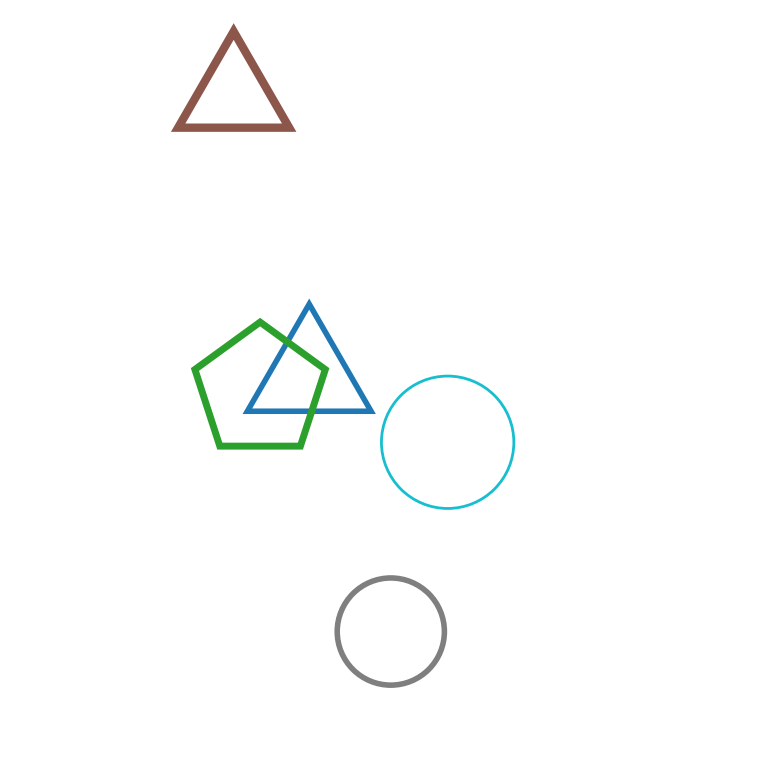[{"shape": "triangle", "thickness": 2, "radius": 0.46, "center": [0.402, 0.512]}, {"shape": "pentagon", "thickness": 2.5, "radius": 0.45, "center": [0.338, 0.493]}, {"shape": "triangle", "thickness": 3, "radius": 0.42, "center": [0.303, 0.876]}, {"shape": "circle", "thickness": 2, "radius": 0.35, "center": [0.508, 0.18]}, {"shape": "circle", "thickness": 1, "radius": 0.43, "center": [0.581, 0.426]}]